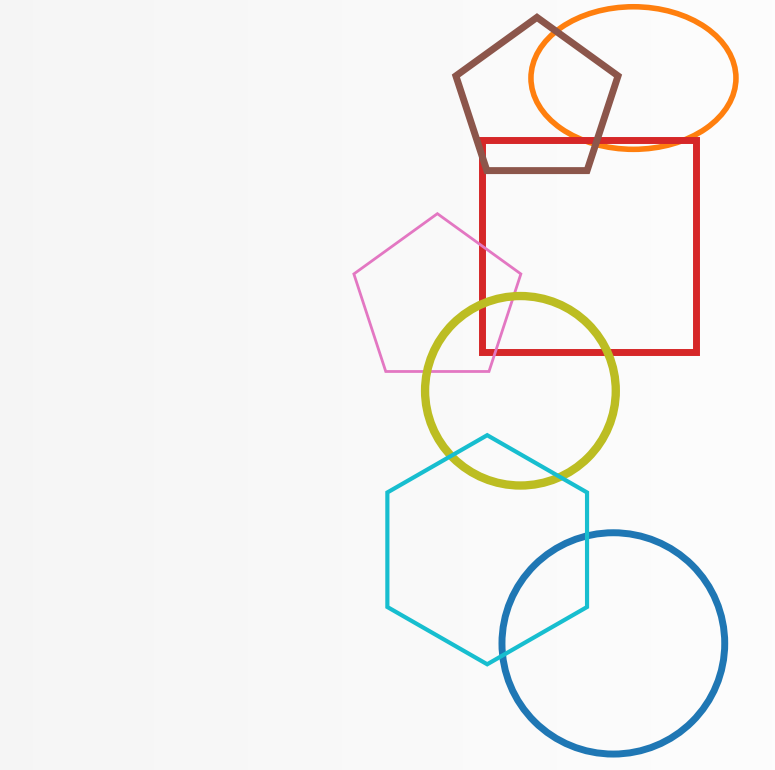[{"shape": "circle", "thickness": 2.5, "radius": 0.72, "center": [0.791, 0.164]}, {"shape": "oval", "thickness": 2, "radius": 0.66, "center": [0.817, 0.899]}, {"shape": "square", "thickness": 2.5, "radius": 0.69, "center": [0.76, 0.681]}, {"shape": "pentagon", "thickness": 2.5, "radius": 0.55, "center": [0.693, 0.867]}, {"shape": "pentagon", "thickness": 1, "radius": 0.57, "center": [0.564, 0.609]}, {"shape": "circle", "thickness": 3, "radius": 0.62, "center": [0.672, 0.493]}, {"shape": "hexagon", "thickness": 1.5, "radius": 0.74, "center": [0.629, 0.286]}]